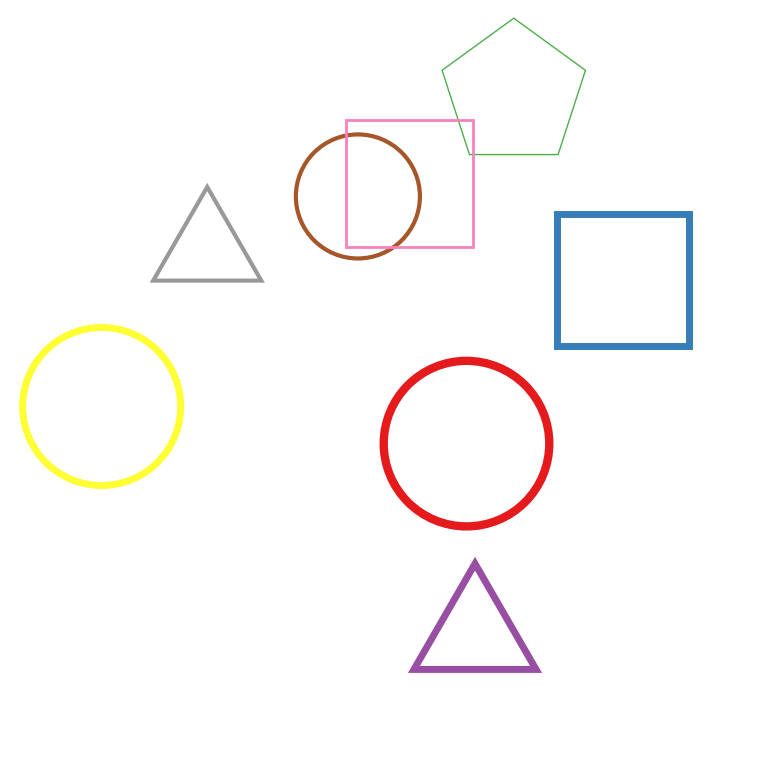[{"shape": "circle", "thickness": 3, "radius": 0.54, "center": [0.606, 0.424]}, {"shape": "square", "thickness": 2.5, "radius": 0.43, "center": [0.809, 0.636]}, {"shape": "pentagon", "thickness": 0.5, "radius": 0.49, "center": [0.667, 0.878]}, {"shape": "triangle", "thickness": 2.5, "radius": 0.46, "center": [0.617, 0.176]}, {"shape": "circle", "thickness": 2.5, "radius": 0.51, "center": [0.132, 0.472]}, {"shape": "circle", "thickness": 1.5, "radius": 0.4, "center": [0.465, 0.745]}, {"shape": "square", "thickness": 1, "radius": 0.41, "center": [0.532, 0.762]}, {"shape": "triangle", "thickness": 1.5, "radius": 0.41, "center": [0.269, 0.676]}]